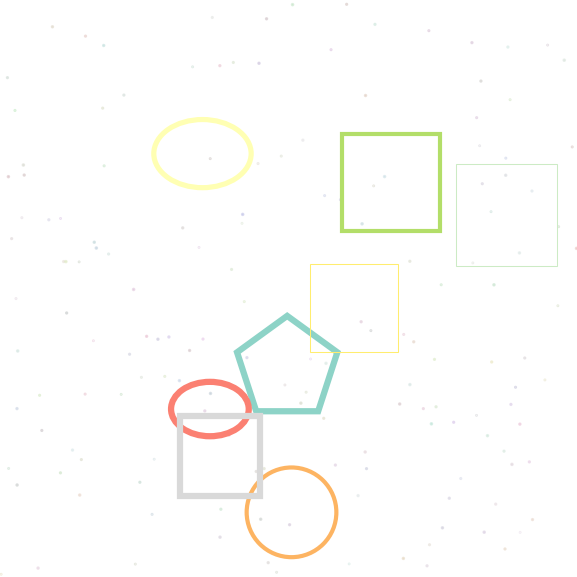[{"shape": "pentagon", "thickness": 3, "radius": 0.46, "center": [0.497, 0.361]}, {"shape": "oval", "thickness": 2.5, "radius": 0.42, "center": [0.351, 0.733]}, {"shape": "oval", "thickness": 3, "radius": 0.34, "center": [0.363, 0.291]}, {"shape": "circle", "thickness": 2, "radius": 0.39, "center": [0.505, 0.112]}, {"shape": "square", "thickness": 2, "radius": 0.42, "center": [0.677, 0.683]}, {"shape": "square", "thickness": 3, "radius": 0.34, "center": [0.381, 0.209]}, {"shape": "square", "thickness": 0.5, "radius": 0.44, "center": [0.877, 0.627]}, {"shape": "square", "thickness": 0.5, "radius": 0.38, "center": [0.613, 0.466]}]